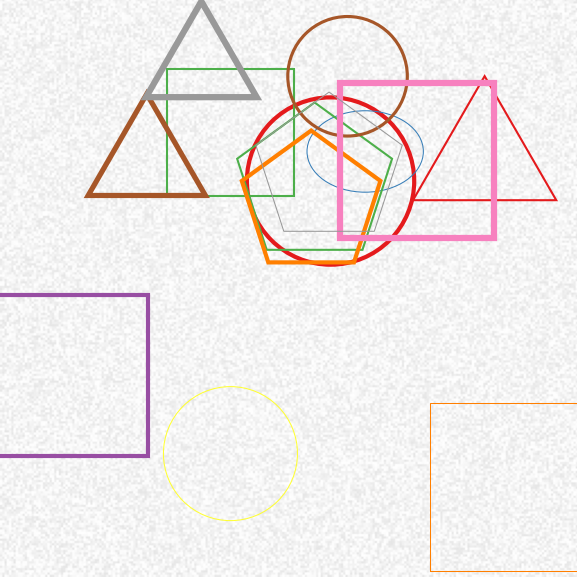[{"shape": "circle", "thickness": 2, "radius": 0.72, "center": [0.572, 0.686]}, {"shape": "triangle", "thickness": 1, "radius": 0.72, "center": [0.839, 0.724]}, {"shape": "oval", "thickness": 0.5, "radius": 0.5, "center": [0.632, 0.737]}, {"shape": "pentagon", "thickness": 1, "radius": 0.71, "center": [0.545, 0.681]}, {"shape": "square", "thickness": 1, "radius": 0.55, "center": [0.399, 0.77]}, {"shape": "square", "thickness": 2, "radius": 0.69, "center": [0.117, 0.349]}, {"shape": "square", "thickness": 0.5, "radius": 0.73, "center": [0.89, 0.155]}, {"shape": "pentagon", "thickness": 2, "radius": 0.63, "center": [0.539, 0.647]}, {"shape": "circle", "thickness": 0.5, "radius": 0.58, "center": [0.399, 0.214]}, {"shape": "circle", "thickness": 1.5, "radius": 0.52, "center": [0.602, 0.867]}, {"shape": "triangle", "thickness": 2.5, "radius": 0.59, "center": [0.254, 0.719]}, {"shape": "square", "thickness": 3, "radius": 0.67, "center": [0.722, 0.721]}, {"shape": "pentagon", "thickness": 0.5, "radius": 0.67, "center": [0.57, 0.706]}, {"shape": "triangle", "thickness": 3, "radius": 0.55, "center": [0.349, 0.886]}]